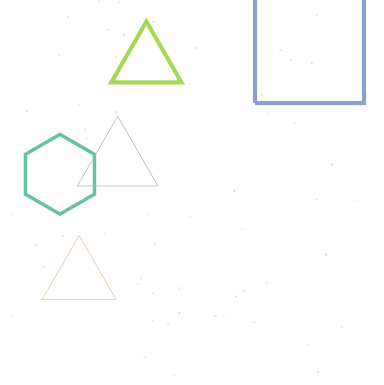[{"shape": "hexagon", "thickness": 2.5, "radius": 0.52, "center": [0.156, 0.547]}, {"shape": "square", "thickness": 3, "radius": 0.71, "center": [0.804, 0.875]}, {"shape": "triangle", "thickness": 3, "radius": 0.53, "center": [0.38, 0.839]}, {"shape": "triangle", "thickness": 0.5, "radius": 0.56, "center": [0.206, 0.277]}, {"shape": "triangle", "thickness": 0.5, "radius": 0.6, "center": [0.306, 0.577]}]